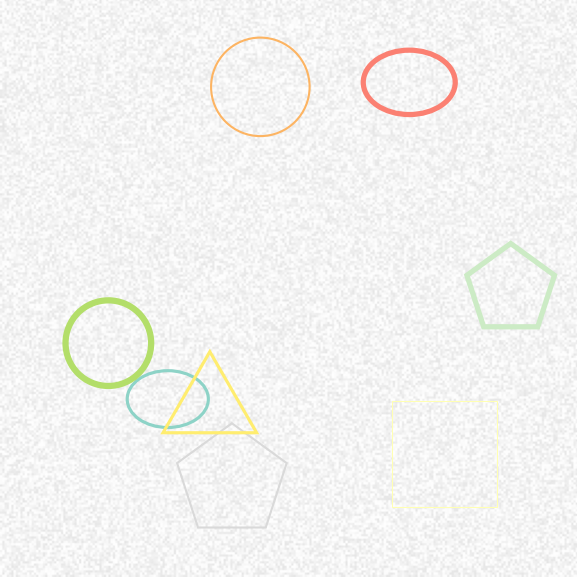[{"shape": "oval", "thickness": 1.5, "radius": 0.35, "center": [0.291, 0.308]}, {"shape": "square", "thickness": 0.5, "radius": 0.46, "center": [0.769, 0.213]}, {"shape": "oval", "thickness": 2.5, "radius": 0.4, "center": [0.709, 0.857]}, {"shape": "circle", "thickness": 1, "radius": 0.43, "center": [0.451, 0.849]}, {"shape": "circle", "thickness": 3, "radius": 0.37, "center": [0.188, 0.405]}, {"shape": "pentagon", "thickness": 1, "radius": 0.5, "center": [0.402, 0.166]}, {"shape": "pentagon", "thickness": 2.5, "radius": 0.4, "center": [0.884, 0.498]}, {"shape": "triangle", "thickness": 1.5, "radius": 0.47, "center": [0.363, 0.297]}]